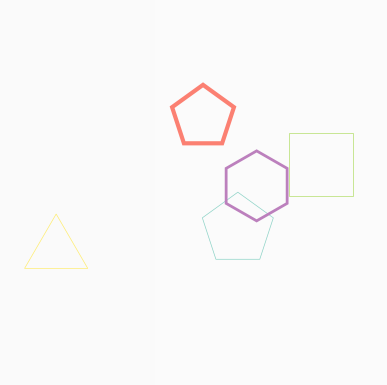[{"shape": "pentagon", "thickness": 0.5, "radius": 0.48, "center": [0.614, 0.404]}, {"shape": "pentagon", "thickness": 3, "radius": 0.42, "center": [0.524, 0.696]}, {"shape": "square", "thickness": 0.5, "radius": 0.41, "center": [0.828, 0.572]}, {"shape": "hexagon", "thickness": 2, "radius": 0.45, "center": [0.662, 0.517]}, {"shape": "triangle", "thickness": 0.5, "radius": 0.47, "center": [0.145, 0.35]}]